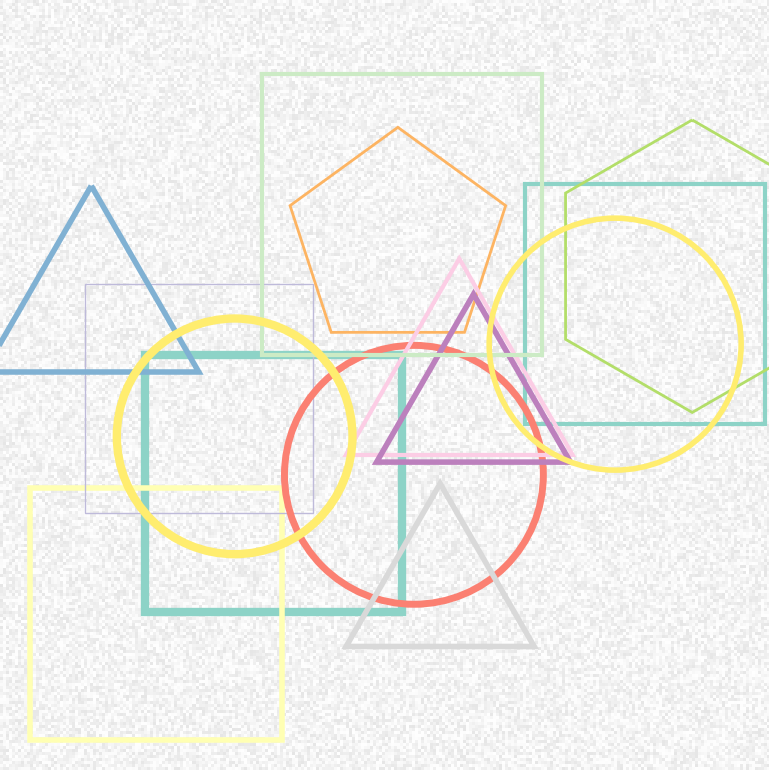[{"shape": "square", "thickness": 1.5, "radius": 0.78, "center": [0.837, 0.605]}, {"shape": "square", "thickness": 3, "radius": 0.83, "center": [0.356, 0.372]}, {"shape": "square", "thickness": 2, "radius": 0.82, "center": [0.203, 0.203]}, {"shape": "square", "thickness": 0.5, "radius": 0.74, "center": [0.258, 0.482]}, {"shape": "circle", "thickness": 2.5, "radius": 0.84, "center": [0.538, 0.383]}, {"shape": "triangle", "thickness": 2, "radius": 0.81, "center": [0.119, 0.598]}, {"shape": "pentagon", "thickness": 1, "radius": 0.74, "center": [0.517, 0.687]}, {"shape": "hexagon", "thickness": 1, "radius": 0.95, "center": [0.899, 0.654]}, {"shape": "triangle", "thickness": 1.5, "radius": 0.85, "center": [0.596, 0.494]}, {"shape": "triangle", "thickness": 2, "radius": 0.71, "center": [0.572, 0.231]}, {"shape": "triangle", "thickness": 2, "radius": 0.73, "center": [0.615, 0.473]}, {"shape": "square", "thickness": 1.5, "radius": 0.91, "center": [0.522, 0.721]}, {"shape": "circle", "thickness": 2, "radius": 0.82, "center": [0.799, 0.553]}, {"shape": "circle", "thickness": 3, "radius": 0.77, "center": [0.305, 0.433]}]